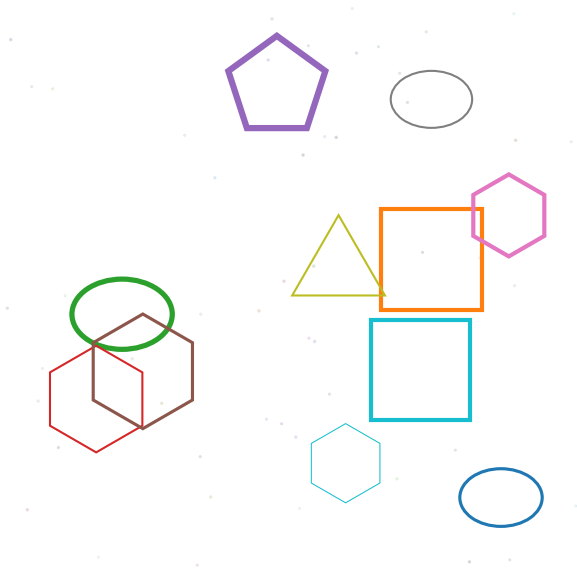[{"shape": "oval", "thickness": 1.5, "radius": 0.36, "center": [0.868, 0.138]}, {"shape": "square", "thickness": 2, "radius": 0.44, "center": [0.747, 0.55]}, {"shape": "oval", "thickness": 2.5, "radius": 0.43, "center": [0.211, 0.455]}, {"shape": "hexagon", "thickness": 1, "radius": 0.46, "center": [0.167, 0.308]}, {"shape": "pentagon", "thickness": 3, "radius": 0.44, "center": [0.479, 0.849]}, {"shape": "hexagon", "thickness": 1.5, "radius": 0.5, "center": [0.247, 0.356]}, {"shape": "hexagon", "thickness": 2, "radius": 0.36, "center": [0.881, 0.626]}, {"shape": "oval", "thickness": 1, "radius": 0.35, "center": [0.747, 0.827]}, {"shape": "triangle", "thickness": 1, "radius": 0.46, "center": [0.586, 0.534]}, {"shape": "square", "thickness": 2, "radius": 0.43, "center": [0.728, 0.358]}, {"shape": "hexagon", "thickness": 0.5, "radius": 0.34, "center": [0.598, 0.197]}]